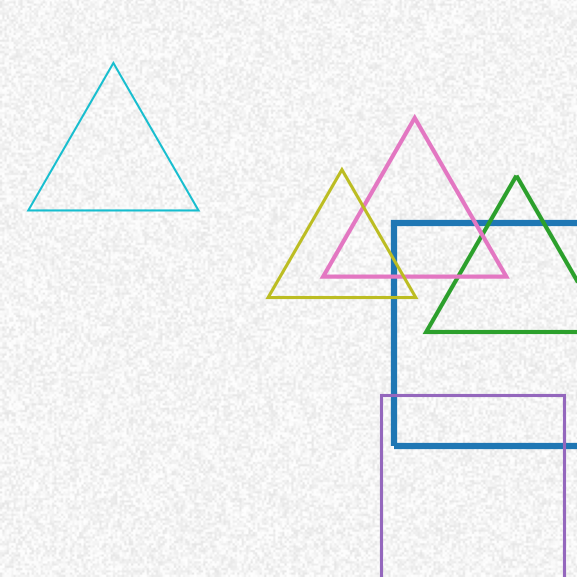[{"shape": "square", "thickness": 3, "radius": 0.97, "center": [0.875, 0.42]}, {"shape": "triangle", "thickness": 2, "radius": 0.9, "center": [0.894, 0.514]}, {"shape": "square", "thickness": 1.5, "radius": 0.79, "center": [0.819, 0.157]}, {"shape": "triangle", "thickness": 2, "radius": 0.92, "center": [0.718, 0.612]}, {"shape": "triangle", "thickness": 1.5, "radius": 0.74, "center": [0.592, 0.558]}, {"shape": "triangle", "thickness": 1, "radius": 0.85, "center": [0.196, 0.72]}]